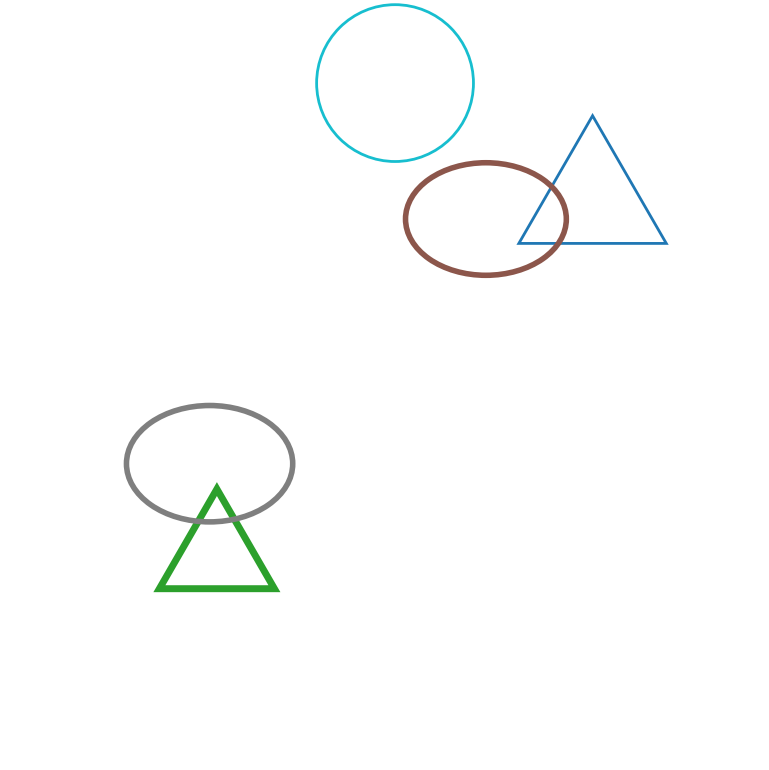[{"shape": "triangle", "thickness": 1, "radius": 0.55, "center": [0.77, 0.739]}, {"shape": "triangle", "thickness": 2.5, "radius": 0.43, "center": [0.282, 0.279]}, {"shape": "oval", "thickness": 2, "radius": 0.52, "center": [0.631, 0.716]}, {"shape": "oval", "thickness": 2, "radius": 0.54, "center": [0.272, 0.398]}, {"shape": "circle", "thickness": 1, "radius": 0.51, "center": [0.513, 0.892]}]